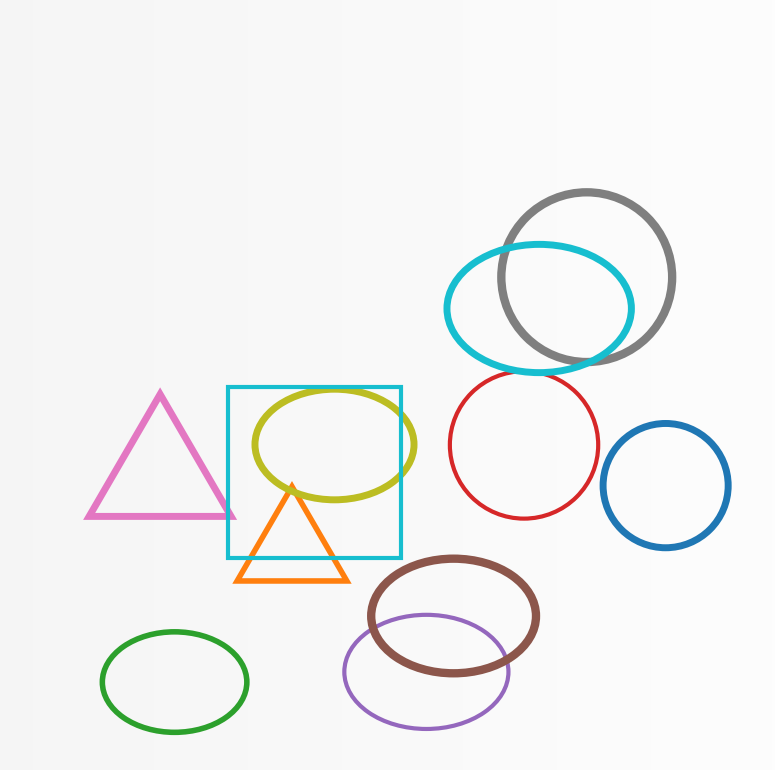[{"shape": "circle", "thickness": 2.5, "radius": 0.4, "center": [0.859, 0.369]}, {"shape": "triangle", "thickness": 2, "radius": 0.41, "center": [0.377, 0.286]}, {"shape": "oval", "thickness": 2, "radius": 0.47, "center": [0.225, 0.114]}, {"shape": "circle", "thickness": 1.5, "radius": 0.48, "center": [0.676, 0.422]}, {"shape": "oval", "thickness": 1.5, "radius": 0.53, "center": [0.55, 0.127]}, {"shape": "oval", "thickness": 3, "radius": 0.53, "center": [0.585, 0.2]}, {"shape": "triangle", "thickness": 2.5, "radius": 0.53, "center": [0.207, 0.382]}, {"shape": "circle", "thickness": 3, "radius": 0.55, "center": [0.757, 0.64]}, {"shape": "oval", "thickness": 2.5, "radius": 0.51, "center": [0.432, 0.423]}, {"shape": "square", "thickness": 1.5, "radius": 0.56, "center": [0.406, 0.386]}, {"shape": "oval", "thickness": 2.5, "radius": 0.59, "center": [0.696, 0.599]}]